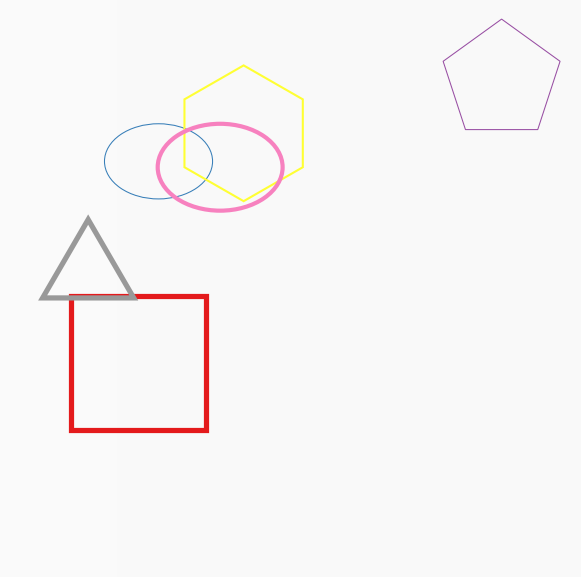[{"shape": "square", "thickness": 2.5, "radius": 0.58, "center": [0.237, 0.371]}, {"shape": "oval", "thickness": 0.5, "radius": 0.46, "center": [0.273, 0.72]}, {"shape": "pentagon", "thickness": 0.5, "radius": 0.53, "center": [0.863, 0.86]}, {"shape": "hexagon", "thickness": 1, "radius": 0.59, "center": [0.419, 0.768]}, {"shape": "oval", "thickness": 2, "radius": 0.54, "center": [0.379, 0.71]}, {"shape": "triangle", "thickness": 2.5, "radius": 0.45, "center": [0.152, 0.528]}]